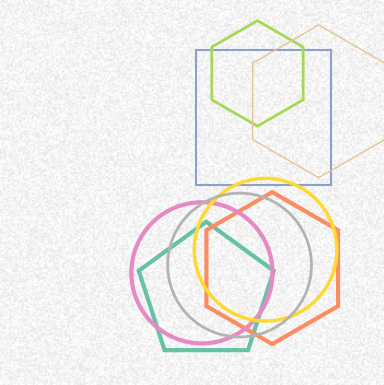[{"shape": "pentagon", "thickness": 3, "radius": 0.92, "center": [0.536, 0.24]}, {"shape": "hexagon", "thickness": 3, "radius": 0.99, "center": [0.707, 0.304]}, {"shape": "square", "thickness": 1.5, "radius": 0.88, "center": [0.685, 0.695]}, {"shape": "circle", "thickness": 3, "radius": 0.92, "center": [0.524, 0.291]}, {"shape": "hexagon", "thickness": 2, "radius": 0.69, "center": [0.669, 0.809]}, {"shape": "circle", "thickness": 2.5, "radius": 0.93, "center": [0.69, 0.351]}, {"shape": "hexagon", "thickness": 1, "radius": 0.99, "center": [0.828, 0.737]}, {"shape": "circle", "thickness": 2, "radius": 0.93, "center": [0.622, 0.311]}]